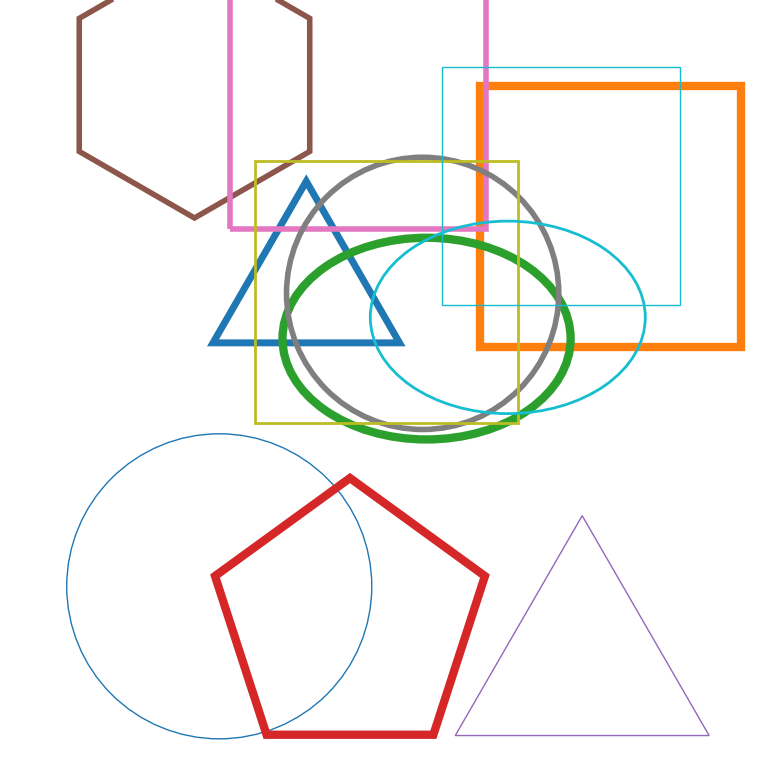[{"shape": "triangle", "thickness": 2.5, "radius": 0.7, "center": [0.398, 0.625]}, {"shape": "circle", "thickness": 0.5, "radius": 0.99, "center": [0.285, 0.239]}, {"shape": "square", "thickness": 3, "radius": 0.85, "center": [0.793, 0.719]}, {"shape": "oval", "thickness": 3, "radius": 0.94, "center": [0.554, 0.56]}, {"shape": "pentagon", "thickness": 3, "radius": 0.92, "center": [0.455, 0.195]}, {"shape": "triangle", "thickness": 0.5, "radius": 0.95, "center": [0.756, 0.14]}, {"shape": "hexagon", "thickness": 2, "radius": 0.86, "center": [0.253, 0.89]}, {"shape": "square", "thickness": 2, "radius": 0.83, "center": [0.465, 0.869]}, {"shape": "circle", "thickness": 2, "radius": 0.88, "center": [0.549, 0.619]}, {"shape": "square", "thickness": 1, "radius": 0.85, "center": [0.502, 0.621]}, {"shape": "square", "thickness": 0.5, "radius": 0.77, "center": [0.729, 0.758]}, {"shape": "oval", "thickness": 1, "radius": 0.89, "center": [0.659, 0.588]}]